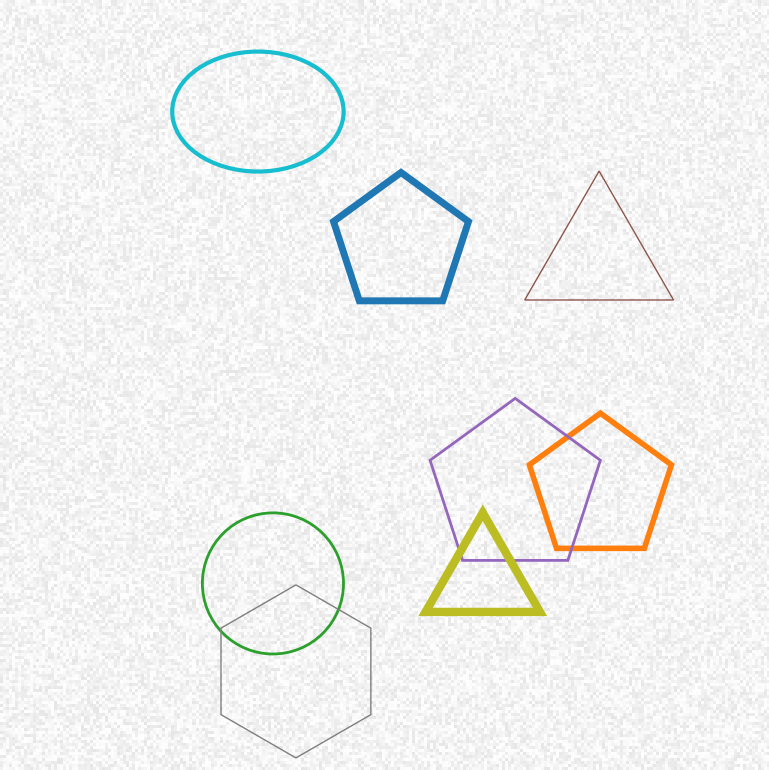[{"shape": "pentagon", "thickness": 2.5, "radius": 0.46, "center": [0.521, 0.684]}, {"shape": "pentagon", "thickness": 2, "radius": 0.49, "center": [0.78, 0.366]}, {"shape": "circle", "thickness": 1, "radius": 0.46, "center": [0.354, 0.242]}, {"shape": "pentagon", "thickness": 1, "radius": 0.58, "center": [0.669, 0.366]}, {"shape": "triangle", "thickness": 0.5, "radius": 0.56, "center": [0.778, 0.666]}, {"shape": "hexagon", "thickness": 0.5, "radius": 0.56, "center": [0.384, 0.128]}, {"shape": "triangle", "thickness": 3, "radius": 0.43, "center": [0.627, 0.248]}, {"shape": "oval", "thickness": 1.5, "radius": 0.56, "center": [0.335, 0.855]}]